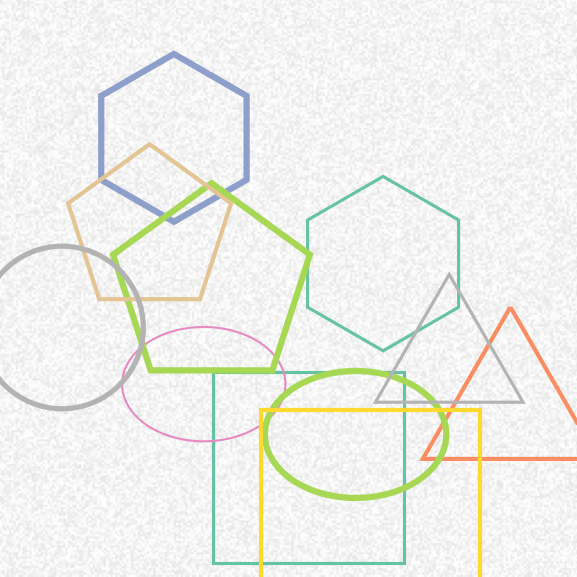[{"shape": "square", "thickness": 1.5, "radius": 0.83, "center": [0.534, 0.19]}, {"shape": "hexagon", "thickness": 1.5, "radius": 0.75, "center": [0.663, 0.543]}, {"shape": "triangle", "thickness": 2, "radius": 0.88, "center": [0.884, 0.292]}, {"shape": "hexagon", "thickness": 3, "radius": 0.73, "center": [0.301, 0.76]}, {"shape": "oval", "thickness": 1, "radius": 0.71, "center": [0.353, 0.334]}, {"shape": "oval", "thickness": 3, "radius": 0.79, "center": [0.616, 0.247]}, {"shape": "pentagon", "thickness": 3, "radius": 0.9, "center": [0.366, 0.503]}, {"shape": "square", "thickness": 2, "radius": 0.94, "center": [0.642, 0.101]}, {"shape": "pentagon", "thickness": 2, "radius": 0.74, "center": [0.259, 0.601]}, {"shape": "circle", "thickness": 2.5, "radius": 0.7, "center": [0.107, 0.432]}, {"shape": "triangle", "thickness": 1.5, "radius": 0.74, "center": [0.778, 0.376]}]